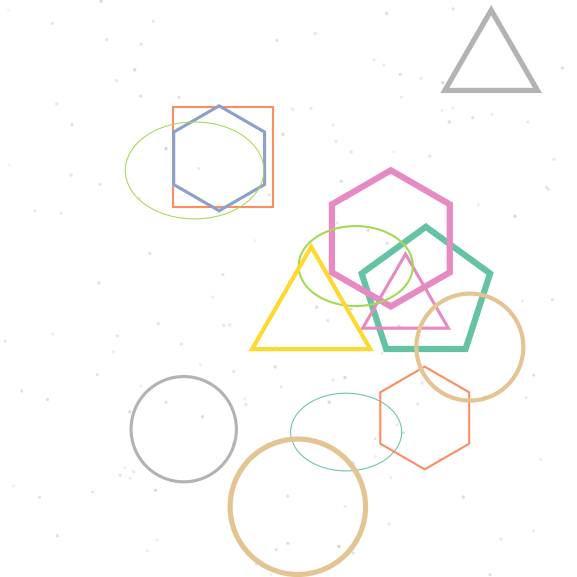[{"shape": "pentagon", "thickness": 3, "radius": 0.58, "center": [0.737, 0.489]}, {"shape": "oval", "thickness": 0.5, "radius": 0.48, "center": [0.599, 0.251]}, {"shape": "square", "thickness": 1, "radius": 0.43, "center": [0.385, 0.728]}, {"shape": "hexagon", "thickness": 1, "radius": 0.44, "center": [0.735, 0.275]}, {"shape": "hexagon", "thickness": 1.5, "radius": 0.45, "center": [0.379, 0.725]}, {"shape": "triangle", "thickness": 1.5, "radius": 0.43, "center": [0.702, 0.474]}, {"shape": "hexagon", "thickness": 3, "radius": 0.59, "center": [0.677, 0.586]}, {"shape": "oval", "thickness": 0.5, "radius": 0.6, "center": [0.337, 0.704]}, {"shape": "oval", "thickness": 1, "radius": 0.49, "center": [0.616, 0.538]}, {"shape": "triangle", "thickness": 2, "radius": 0.59, "center": [0.539, 0.454]}, {"shape": "circle", "thickness": 2, "radius": 0.46, "center": [0.814, 0.398]}, {"shape": "circle", "thickness": 2.5, "radius": 0.59, "center": [0.516, 0.122]}, {"shape": "circle", "thickness": 1.5, "radius": 0.46, "center": [0.318, 0.256]}, {"shape": "triangle", "thickness": 2.5, "radius": 0.46, "center": [0.851, 0.889]}]